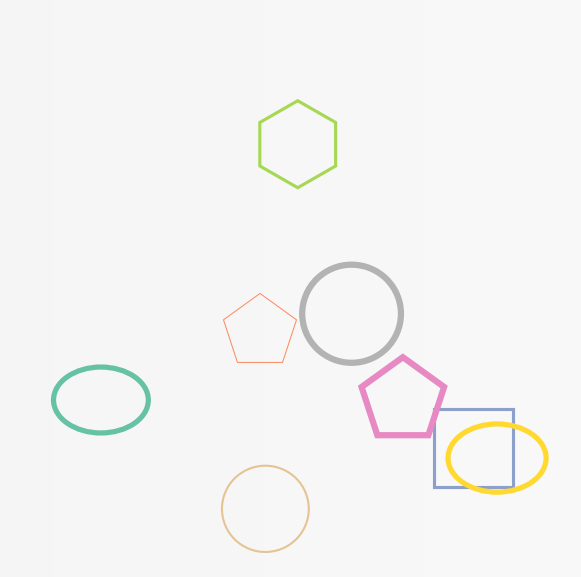[{"shape": "oval", "thickness": 2.5, "radius": 0.41, "center": [0.174, 0.306]}, {"shape": "pentagon", "thickness": 0.5, "radius": 0.33, "center": [0.447, 0.425]}, {"shape": "square", "thickness": 1.5, "radius": 0.34, "center": [0.814, 0.223]}, {"shape": "pentagon", "thickness": 3, "radius": 0.37, "center": [0.693, 0.306]}, {"shape": "hexagon", "thickness": 1.5, "radius": 0.38, "center": [0.512, 0.749]}, {"shape": "oval", "thickness": 2.5, "radius": 0.42, "center": [0.855, 0.206]}, {"shape": "circle", "thickness": 1, "radius": 0.37, "center": [0.457, 0.118]}, {"shape": "circle", "thickness": 3, "radius": 0.42, "center": [0.605, 0.456]}]